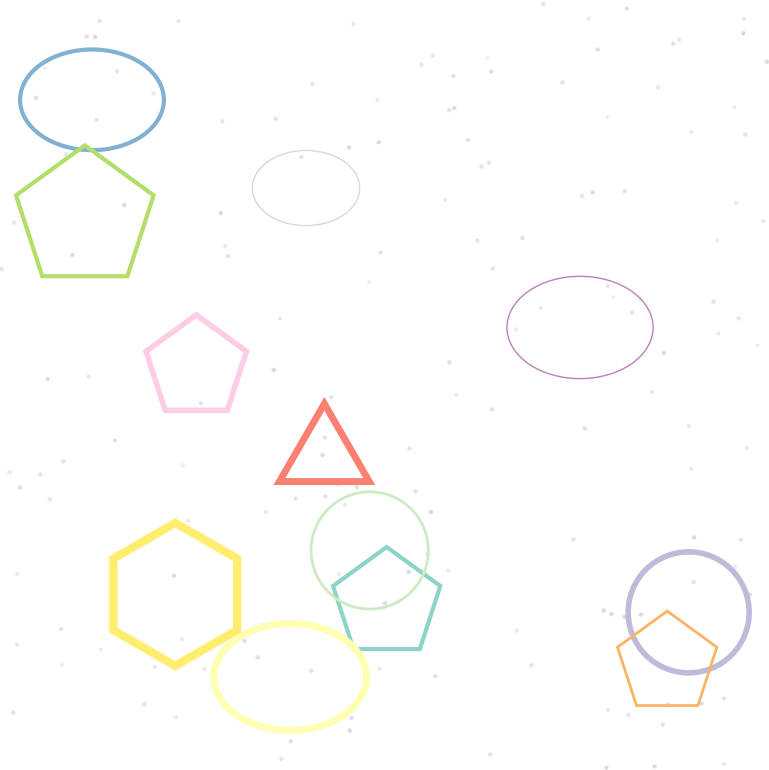[{"shape": "pentagon", "thickness": 1.5, "radius": 0.37, "center": [0.502, 0.216]}, {"shape": "oval", "thickness": 2.5, "radius": 0.5, "center": [0.377, 0.121]}, {"shape": "circle", "thickness": 2, "radius": 0.39, "center": [0.894, 0.205]}, {"shape": "triangle", "thickness": 2.5, "radius": 0.34, "center": [0.421, 0.408]}, {"shape": "oval", "thickness": 1.5, "radius": 0.47, "center": [0.119, 0.87]}, {"shape": "pentagon", "thickness": 1, "radius": 0.34, "center": [0.866, 0.139]}, {"shape": "pentagon", "thickness": 1.5, "radius": 0.47, "center": [0.11, 0.717]}, {"shape": "pentagon", "thickness": 2, "radius": 0.34, "center": [0.255, 0.523]}, {"shape": "oval", "thickness": 0.5, "radius": 0.35, "center": [0.397, 0.756]}, {"shape": "oval", "thickness": 0.5, "radius": 0.47, "center": [0.753, 0.575]}, {"shape": "circle", "thickness": 1, "radius": 0.38, "center": [0.48, 0.285]}, {"shape": "hexagon", "thickness": 3, "radius": 0.46, "center": [0.228, 0.228]}]